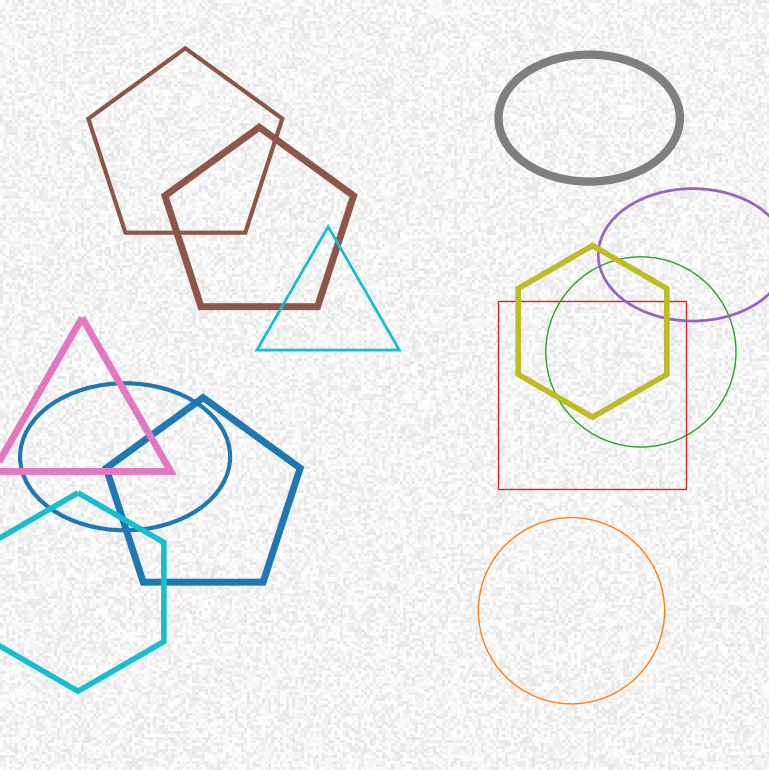[{"shape": "oval", "thickness": 1.5, "radius": 0.68, "center": [0.162, 0.407]}, {"shape": "pentagon", "thickness": 2.5, "radius": 0.66, "center": [0.264, 0.351]}, {"shape": "circle", "thickness": 0.5, "radius": 0.6, "center": [0.742, 0.207]}, {"shape": "circle", "thickness": 0.5, "radius": 0.62, "center": [0.832, 0.543]}, {"shape": "square", "thickness": 0.5, "radius": 0.61, "center": [0.768, 0.487]}, {"shape": "oval", "thickness": 1, "radius": 0.61, "center": [0.9, 0.669]}, {"shape": "pentagon", "thickness": 2.5, "radius": 0.64, "center": [0.337, 0.706]}, {"shape": "pentagon", "thickness": 1.5, "radius": 0.66, "center": [0.241, 0.805]}, {"shape": "triangle", "thickness": 2.5, "radius": 0.66, "center": [0.107, 0.454]}, {"shape": "oval", "thickness": 3, "radius": 0.59, "center": [0.765, 0.847]}, {"shape": "hexagon", "thickness": 2, "radius": 0.56, "center": [0.769, 0.57]}, {"shape": "triangle", "thickness": 1, "radius": 0.53, "center": [0.426, 0.599]}, {"shape": "hexagon", "thickness": 2, "radius": 0.64, "center": [0.101, 0.231]}]